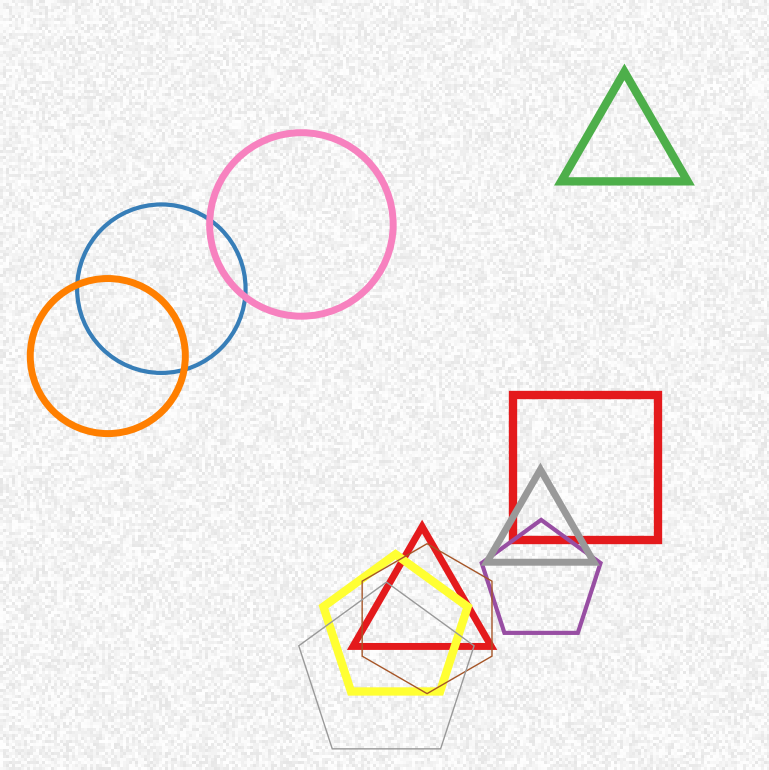[{"shape": "square", "thickness": 3, "radius": 0.47, "center": [0.76, 0.393]}, {"shape": "triangle", "thickness": 2.5, "radius": 0.52, "center": [0.548, 0.212]}, {"shape": "circle", "thickness": 1.5, "radius": 0.55, "center": [0.21, 0.625]}, {"shape": "triangle", "thickness": 3, "radius": 0.47, "center": [0.811, 0.812]}, {"shape": "pentagon", "thickness": 1.5, "radius": 0.41, "center": [0.703, 0.244]}, {"shape": "circle", "thickness": 2.5, "radius": 0.5, "center": [0.14, 0.538]}, {"shape": "pentagon", "thickness": 3, "radius": 0.49, "center": [0.514, 0.182]}, {"shape": "hexagon", "thickness": 0.5, "radius": 0.49, "center": [0.555, 0.197]}, {"shape": "circle", "thickness": 2.5, "radius": 0.6, "center": [0.391, 0.709]}, {"shape": "pentagon", "thickness": 0.5, "radius": 0.6, "center": [0.502, 0.124]}, {"shape": "triangle", "thickness": 2.5, "radius": 0.4, "center": [0.702, 0.31]}]